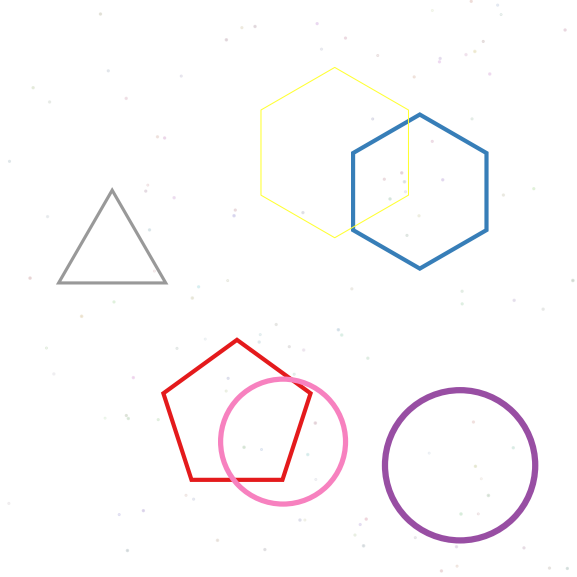[{"shape": "pentagon", "thickness": 2, "radius": 0.67, "center": [0.41, 0.277]}, {"shape": "hexagon", "thickness": 2, "radius": 0.67, "center": [0.727, 0.667]}, {"shape": "circle", "thickness": 3, "radius": 0.65, "center": [0.797, 0.193]}, {"shape": "hexagon", "thickness": 0.5, "radius": 0.74, "center": [0.58, 0.735]}, {"shape": "circle", "thickness": 2.5, "radius": 0.54, "center": [0.49, 0.234]}, {"shape": "triangle", "thickness": 1.5, "radius": 0.54, "center": [0.194, 0.563]}]